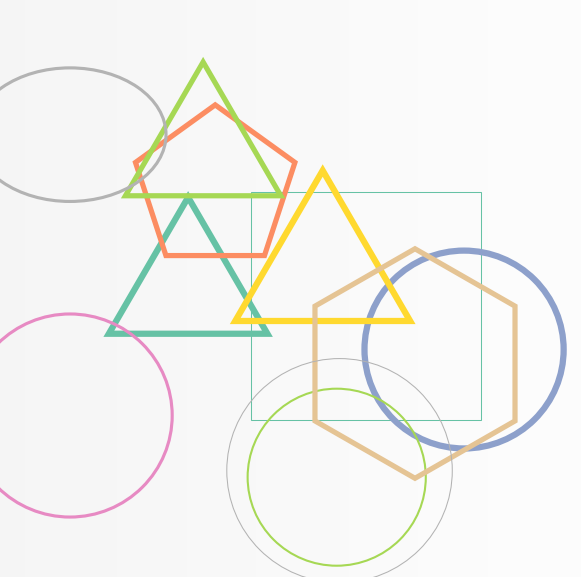[{"shape": "triangle", "thickness": 3, "radius": 0.79, "center": [0.324, 0.5]}, {"shape": "square", "thickness": 0.5, "radius": 0.99, "center": [0.63, 0.469]}, {"shape": "pentagon", "thickness": 2.5, "radius": 0.72, "center": [0.37, 0.673]}, {"shape": "circle", "thickness": 3, "radius": 0.86, "center": [0.798, 0.394]}, {"shape": "circle", "thickness": 1.5, "radius": 0.88, "center": [0.12, 0.28]}, {"shape": "triangle", "thickness": 2.5, "radius": 0.77, "center": [0.349, 0.737]}, {"shape": "circle", "thickness": 1, "radius": 0.77, "center": [0.579, 0.173]}, {"shape": "triangle", "thickness": 3, "radius": 0.87, "center": [0.555, 0.53]}, {"shape": "hexagon", "thickness": 2.5, "radius": 0.99, "center": [0.714, 0.37]}, {"shape": "oval", "thickness": 1.5, "radius": 0.83, "center": [0.12, 0.766]}, {"shape": "circle", "thickness": 0.5, "radius": 0.97, "center": [0.584, 0.184]}]